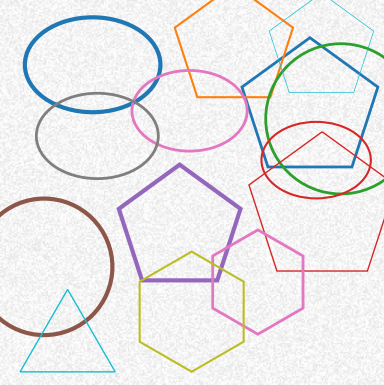[{"shape": "pentagon", "thickness": 2, "radius": 0.93, "center": [0.805, 0.716]}, {"shape": "oval", "thickness": 3, "radius": 0.88, "center": [0.241, 0.832]}, {"shape": "pentagon", "thickness": 1.5, "radius": 0.81, "center": [0.607, 0.878]}, {"shape": "circle", "thickness": 2, "radius": 0.98, "center": [0.885, 0.691]}, {"shape": "pentagon", "thickness": 1, "radius": 1.0, "center": [0.837, 0.458]}, {"shape": "oval", "thickness": 1.5, "radius": 0.71, "center": [0.821, 0.584]}, {"shape": "pentagon", "thickness": 3, "radius": 0.83, "center": [0.467, 0.406]}, {"shape": "circle", "thickness": 3, "radius": 0.89, "center": [0.115, 0.307]}, {"shape": "oval", "thickness": 2, "radius": 0.75, "center": [0.492, 0.712]}, {"shape": "hexagon", "thickness": 2, "radius": 0.68, "center": [0.67, 0.267]}, {"shape": "oval", "thickness": 2, "radius": 0.79, "center": [0.253, 0.647]}, {"shape": "hexagon", "thickness": 1.5, "radius": 0.78, "center": [0.498, 0.19]}, {"shape": "pentagon", "thickness": 0.5, "radius": 0.71, "center": [0.835, 0.875]}, {"shape": "triangle", "thickness": 1, "radius": 0.71, "center": [0.176, 0.106]}]